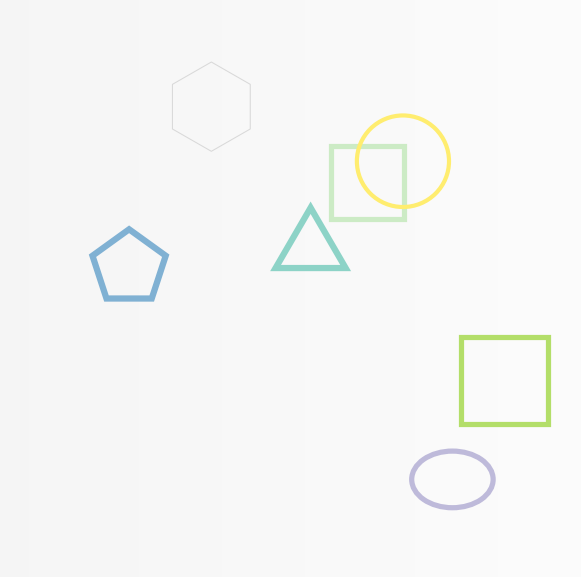[{"shape": "triangle", "thickness": 3, "radius": 0.35, "center": [0.534, 0.57]}, {"shape": "oval", "thickness": 2.5, "radius": 0.35, "center": [0.778, 0.169]}, {"shape": "pentagon", "thickness": 3, "radius": 0.33, "center": [0.222, 0.536]}, {"shape": "square", "thickness": 2.5, "radius": 0.37, "center": [0.868, 0.34]}, {"shape": "hexagon", "thickness": 0.5, "radius": 0.39, "center": [0.364, 0.814]}, {"shape": "square", "thickness": 2.5, "radius": 0.32, "center": [0.633, 0.683]}, {"shape": "circle", "thickness": 2, "radius": 0.4, "center": [0.693, 0.72]}]